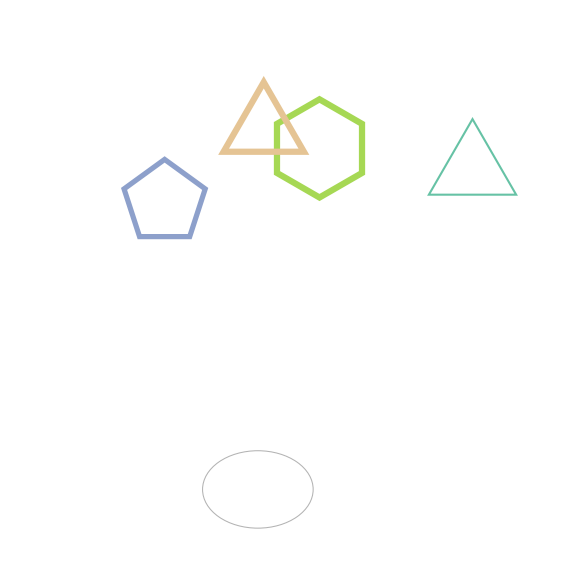[{"shape": "triangle", "thickness": 1, "radius": 0.44, "center": [0.818, 0.706]}, {"shape": "pentagon", "thickness": 2.5, "radius": 0.37, "center": [0.285, 0.649]}, {"shape": "hexagon", "thickness": 3, "radius": 0.43, "center": [0.553, 0.742]}, {"shape": "triangle", "thickness": 3, "radius": 0.4, "center": [0.457, 0.777]}, {"shape": "oval", "thickness": 0.5, "radius": 0.48, "center": [0.447, 0.152]}]